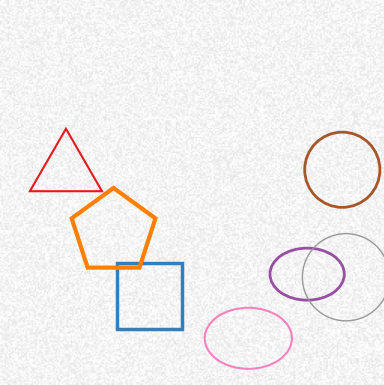[{"shape": "triangle", "thickness": 1.5, "radius": 0.54, "center": [0.171, 0.557]}, {"shape": "square", "thickness": 2.5, "radius": 0.42, "center": [0.388, 0.231]}, {"shape": "oval", "thickness": 2, "radius": 0.48, "center": [0.798, 0.288]}, {"shape": "pentagon", "thickness": 3, "radius": 0.57, "center": [0.295, 0.397]}, {"shape": "circle", "thickness": 2, "radius": 0.49, "center": [0.889, 0.559]}, {"shape": "oval", "thickness": 1.5, "radius": 0.57, "center": [0.645, 0.121]}, {"shape": "circle", "thickness": 1, "radius": 0.57, "center": [0.899, 0.28]}]